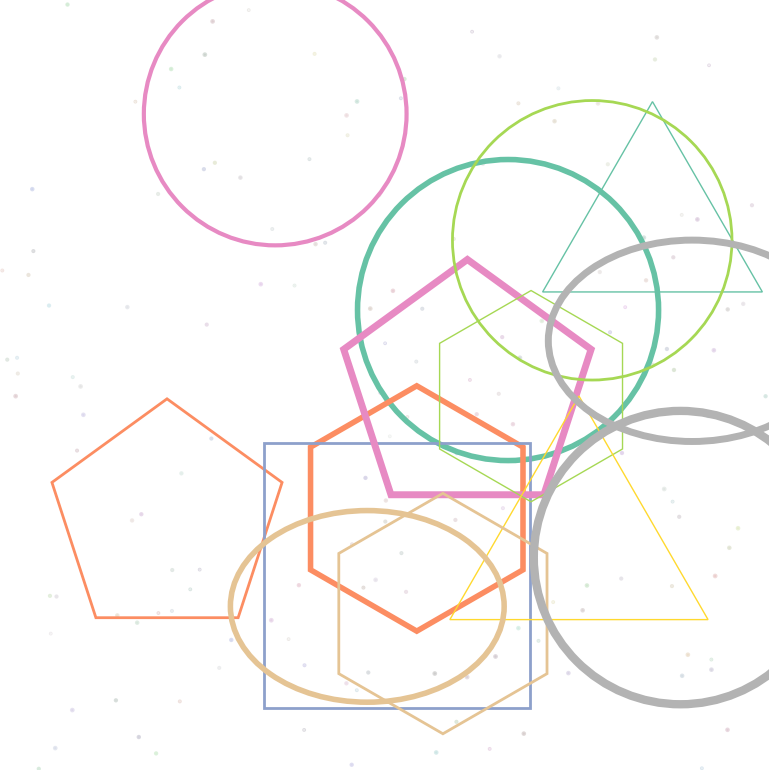[{"shape": "circle", "thickness": 2, "radius": 0.98, "center": [0.66, 0.597]}, {"shape": "triangle", "thickness": 0.5, "radius": 0.82, "center": [0.847, 0.703]}, {"shape": "hexagon", "thickness": 2, "radius": 0.8, "center": [0.541, 0.34]}, {"shape": "pentagon", "thickness": 1, "radius": 0.79, "center": [0.217, 0.325]}, {"shape": "square", "thickness": 1, "radius": 0.86, "center": [0.516, 0.252]}, {"shape": "pentagon", "thickness": 2.5, "radius": 0.84, "center": [0.607, 0.494]}, {"shape": "circle", "thickness": 1.5, "radius": 0.85, "center": [0.357, 0.852]}, {"shape": "hexagon", "thickness": 0.5, "radius": 0.69, "center": [0.69, 0.486]}, {"shape": "circle", "thickness": 1, "radius": 0.91, "center": [0.769, 0.688]}, {"shape": "triangle", "thickness": 0.5, "radius": 0.97, "center": [0.752, 0.292]}, {"shape": "oval", "thickness": 2, "radius": 0.89, "center": [0.477, 0.212]}, {"shape": "hexagon", "thickness": 1, "radius": 0.78, "center": [0.575, 0.203]}, {"shape": "circle", "thickness": 3, "radius": 0.95, "center": [0.884, 0.276]}, {"shape": "oval", "thickness": 2.5, "radius": 0.93, "center": [0.899, 0.557]}]